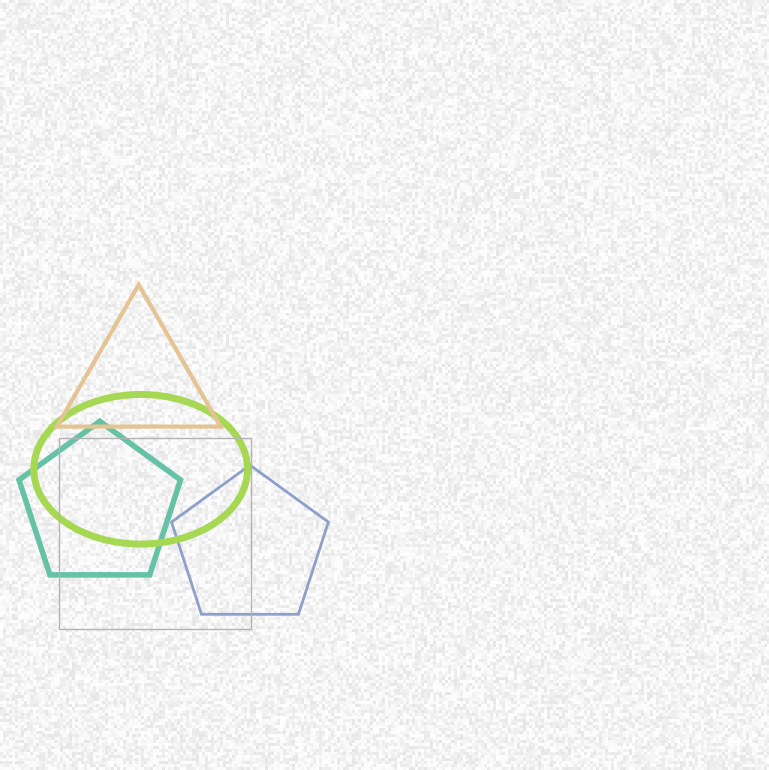[{"shape": "pentagon", "thickness": 2, "radius": 0.55, "center": [0.13, 0.343]}, {"shape": "pentagon", "thickness": 1, "radius": 0.54, "center": [0.325, 0.289]}, {"shape": "oval", "thickness": 2.5, "radius": 0.69, "center": [0.183, 0.391]}, {"shape": "triangle", "thickness": 1.5, "radius": 0.61, "center": [0.18, 0.507]}, {"shape": "square", "thickness": 0.5, "radius": 0.62, "center": [0.202, 0.307]}]